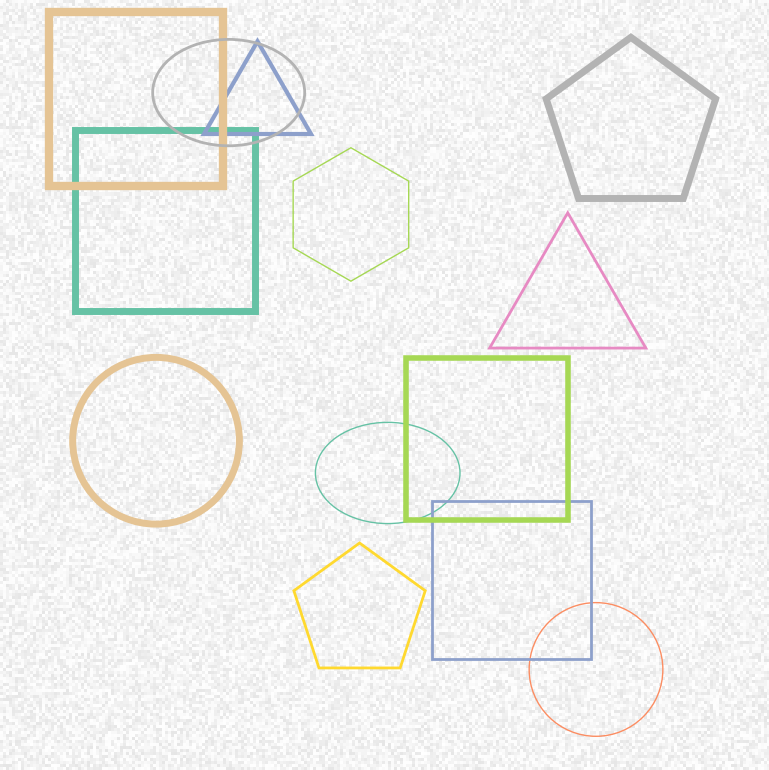[{"shape": "oval", "thickness": 0.5, "radius": 0.47, "center": [0.504, 0.386]}, {"shape": "square", "thickness": 2.5, "radius": 0.59, "center": [0.214, 0.713]}, {"shape": "circle", "thickness": 0.5, "radius": 0.43, "center": [0.774, 0.131]}, {"shape": "square", "thickness": 1, "radius": 0.51, "center": [0.664, 0.246]}, {"shape": "triangle", "thickness": 1.5, "radius": 0.4, "center": [0.334, 0.866]}, {"shape": "triangle", "thickness": 1, "radius": 0.59, "center": [0.737, 0.607]}, {"shape": "hexagon", "thickness": 0.5, "radius": 0.43, "center": [0.456, 0.721]}, {"shape": "square", "thickness": 2, "radius": 0.52, "center": [0.633, 0.43]}, {"shape": "pentagon", "thickness": 1, "radius": 0.45, "center": [0.467, 0.205]}, {"shape": "square", "thickness": 3, "radius": 0.56, "center": [0.176, 0.872]}, {"shape": "circle", "thickness": 2.5, "radius": 0.54, "center": [0.203, 0.428]}, {"shape": "oval", "thickness": 1, "radius": 0.49, "center": [0.297, 0.88]}, {"shape": "pentagon", "thickness": 2.5, "radius": 0.58, "center": [0.819, 0.836]}]